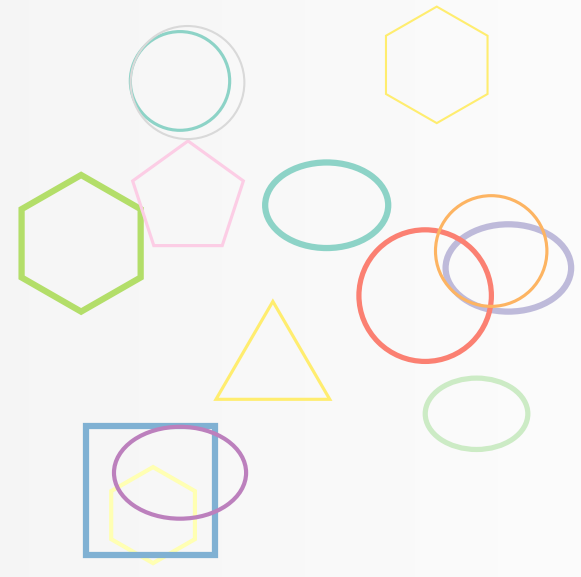[{"shape": "circle", "thickness": 1.5, "radius": 0.43, "center": [0.31, 0.859]}, {"shape": "oval", "thickness": 3, "radius": 0.53, "center": [0.562, 0.644]}, {"shape": "hexagon", "thickness": 2, "radius": 0.42, "center": [0.263, 0.107]}, {"shape": "oval", "thickness": 3, "radius": 0.54, "center": [0.875, 0.535]}, {"shape": "circle", "thickness": 2.5, "radius": 0.57, "center": [0.731, 0.487]}, {"shape": "square", "thickness": 3, "radius": 0.56, "center": [0.259, 0.15]}, {"shape": "circle", "thickness": 1.5, "radius": 0.48, "center": [0.845, 0.564]}, {"shape": "hexagon", "thickness": 3, "radius": 0.59, "center": [0.14, 0.578]}, {"shape": "pentagon", "thickness": 1.5, "radius": 0.5, "center": [0.323, 0.655]}, {"shape": "circle", "thickness": 1, "radius": 0.49, "center": [0.323, 0.856]}, {"shape": "oval", "thickness": 2, "radius": 0.57, "center": [0.31, 0.181]}, {"shape": "oval", "thickness": 2.5, "radius": 0.44, "center": [0.82, 0.283]}, {"shape": "triangle", "thickness": 1.5, "radius": 0.56, "center": [0.469, 0.364]}, {"shape": "hexagon", "thickness": 1, "radius": 0.5, "center": [0.751, 0.887]}]